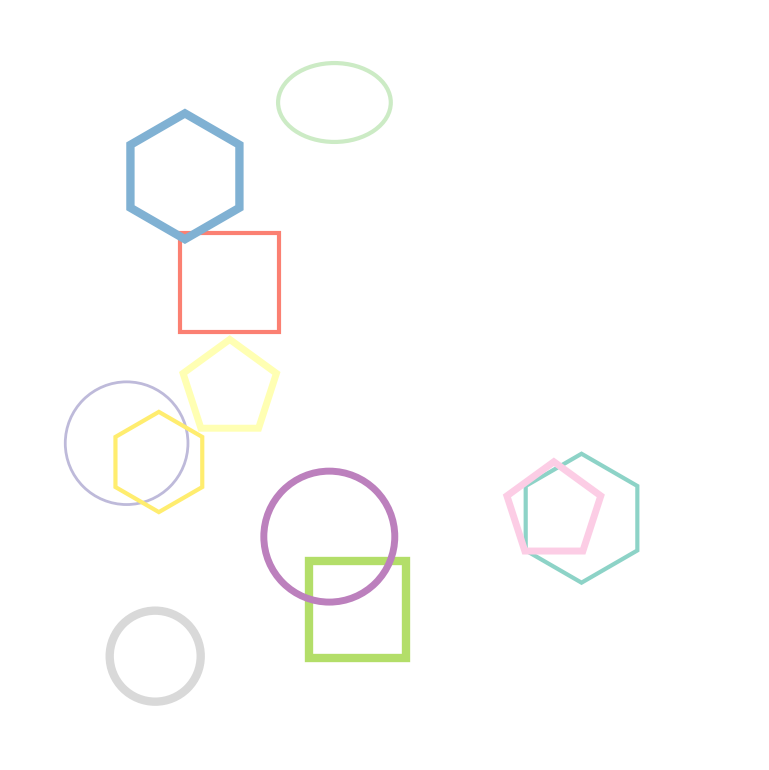[{"shape": "hexagon", "thickness": 1.5, "radius": 0.42, "center": [0.755, 0.327]}, {"shape": "pentagon", "thickness": 2.5, "radius": 0.32, "center": [0.298, 0.495]}, {"shape": "circle", "thickness": 1, "radius": 0.4, "center": [0.164, 0.424]}, {"shape": "square", "thickness": 1.5, "radius": 0.32, "center": [0.298, 0.633]}, {"shape": "hexagon", "thickness": 3, "radius": 0.41, "center": [0.24, 0.771]}, {"shape": "square", "thickness": 3, "radius": 0.32, "center": [0.464, 0.208]}, {"shape": "pentagon", "thickness": 2.5, "radius": 0.32, "center": [0.719, 0.336]}, {"shape": "circle", "thickness": 3, "radius": 0.3, "center": [0.202, 0.148]}, {"shape": "circle", "thickness": 2.5, "radius": 0.43, "center": [0.428, 0.303]}, {"shape": "oval", "thickness": 1.5, "radius": 0.37, "center": [0.434, 0.867]}, {"shape": "hexagon", "thickness": 1.5, "radius": 0.33, "center": [0.206, 0.4]}]